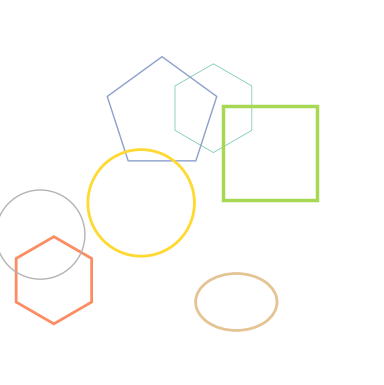[{"shape": "hexagon", "thickness": 0.5, "radius": 0.58, "center": [0.554, 0.719]}, {"shape": "hexagon", "thickness": 2, "radius": 0.57, "center": [0.14, 0.272]}, {"shape": "pentagon", "thickness": 1, "radius": 0.75, "center": [0.421, 0.703]}, {"shape": "square", "thickness": 2.5, "radius": 0.61, "center": [0.701, 0.602]}, {"shape": "circle", "thickness": 2, "radius": 0.69, "center": [0.367, 0.473]}, {"shape": "oval", "thickness": 2, "radius": 0.53, "center": [0.614, 0.216]}, {"shape": "circle", "thickness": 1, "radius": 0.58, "center": [0.105, 0.391]}]